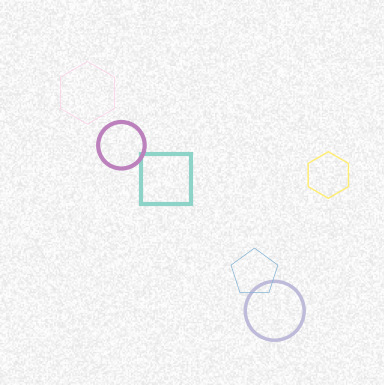[{"shape": "square", "thickness": 3, "radius": 0.32, "center": [0.431, 0.534]}, {"shape": "circle", "thickness": 2.5, "radius": 0.38, "center": [0.714, 0.193]}, {"shape": "pentagon", "thickness": 0.5, "radius": 0.32, "center": [0.661, 0.292]}, {"shape": "hexagon", "thickness": 0.5, "radius": 0.41, "center": [0.227, 0.759]}, {"shape": "circle", "thickness": 3, "radius": 0.3, "center": [0.315, 0.623]}, {"shape": "hexagon", "thickness": 1, "radius": 0.3, "center": [0.853, 0.545]}]